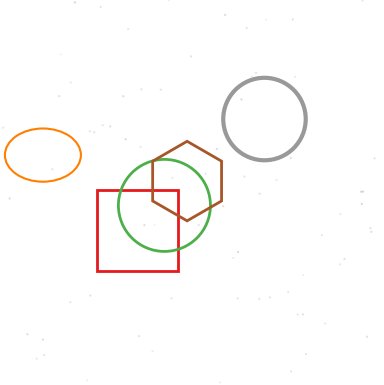[{"shape": "square", "thickness": 2, "radius": 0.53, "center": [0.358, 0.402]}, {"shape": "circle", "thickness": 2, "radius": 0.6, "center": [0.427, 0.466]}, {"shape": "oval", "thickness": 1.5, "radius": 0.49, "center": [0.111, 0.597]}, {"shape": "hexagon", "thickness": 2, "radius": 0.52, "center": [0.486, 0.53]}, {"shape": "circle", "thickness": 3, "radius": 0.54, "center": [0.687, 0.691]}]